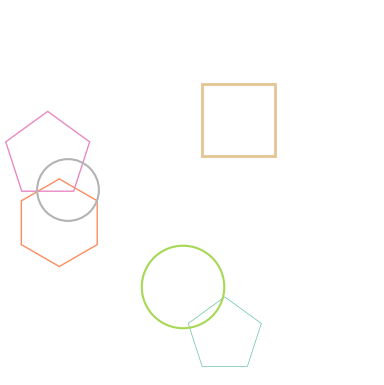[{"shape": "pentagon", "thickness": 0.5, "radius": 0.5, "center": [0.584, 0.129]}, {"shape": "hexagon", "thickness": 1, "radius": 0.57, "center": [0.154, 0.422]}, {"shape": "pentagon", "thickness": 1, "radius": 0.57, "center": [0.124, 0.596]}, {"shape": "circle", "thickness": 1.5, "radius": 0.54, "center": [0.475, 0.255]}, {"shape": "square", "thickness": 2, "radius": 0.47, "center": [0.619, 0.689]}, {"shape": "circle", "thickness": 1.5, "radius": 0.4, "center": [0.177, 0.506]}]